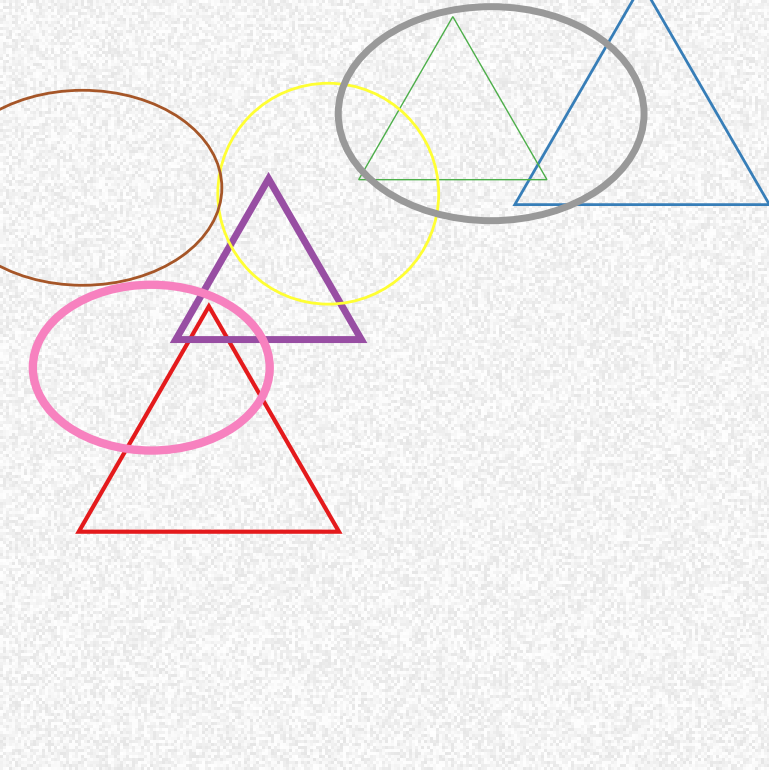[{"shape": "triangle", "thickness": 1.5, "radius": 0.98, "center": [0.271, 0.407]}, {"shape": "triangle", "thickness": 1, "radius": 0.95, "center": [0.834, 0.83]}, {"shape": "triangle", "thickness": 0.5, "radius": 0.71, "center": [0.588, 0.837]}, {"shape": "triangle", "thickness": 2.5, "radius": 0.7, "center": [0.349, 0.629]}, {"shape": "circle", "thickness": 1, "radius": 0.72, "center": [0.426, 0.748]}, {"shape": "oval", "thickness": 1, "radius": 0.9, "center": [0.107, 0.756]}, {"shape": "oval", "thickness": 3, "radius": 0.77, "center": [0.196, 0.523]}, {"shape": "oval", "thickness": 2.5, "radius": 0.99, "center": [0.638, 0.852]}]